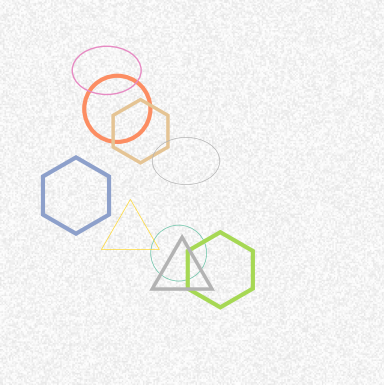[{"shape": "circle", "thickness": 0.5, "radius": 0.36, "center": [0.464, 0.343]}, {"shape": "circle", "thickness": 3, "radius": 0.43, "center": [0.305, 0.717]}, {"shape": "hexagon", "thickness": 3, "radius": 0.5, "center": [0.197, 0.492]}, {"shape": "oval", "thickness": 1, "radius": 0.45, "center": [0.277, 0.817]}, {"shape": "hexagon", "thickness": 3, "radius": 0.49, "center": [0.572, 0.299]}, {"shape": "triangle", "thickness": 0.5, "radius": 0.43, "center": [0.339, 0.395]}, {"shape": "hexagon", "thickness": 2.5, "radius": 0.41, "center": [0.365, 0.659]}, {"shape": "triangle", "thickness": 2.5, "radius": 0.45, "center": [0.473, 0.294]}, {"shape": "oval", "thickness": 0.5, "radius": 0.44, "center": [0.483, 0.582]}]